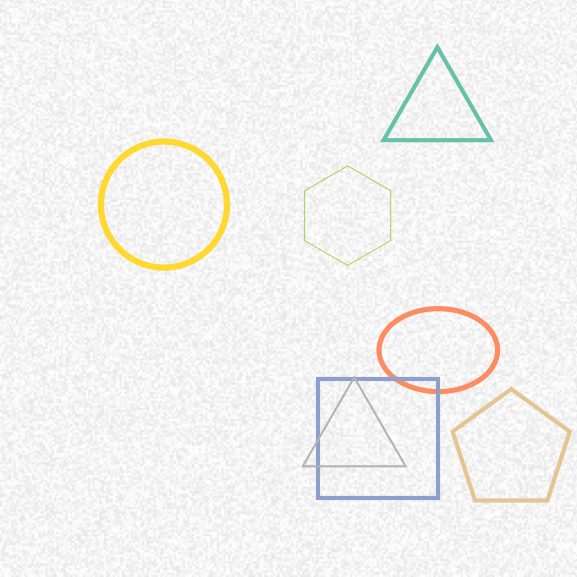[{"shape": "triangle", "thickness": 2, "radius": 0.54, "center": [0.757, 0.81]}, {"shape": "oval", "thickness": 2.5, "radius": 0.51, "center": [0.759, 0.393]}, {"shape": "square", "thickness": 2, "radius": 0.52, "center": [0.654, 0.24]}, {"shape": "hexagon", "thickness": 0.5, "radius": 0.43, "center": [0.602, 0.626]}, {"shape": "circle", "thickness": 3, "radius": 0.55, "center": [0.284, 0.645]}, {"shape": "pentagon", "thickness": 2, "radius": 0.53, "center": [0.885, 0.219]}, {"shape": "triangle", "thickness": 1, "radius": 0.51, "center": [0.613, 0.243]}]